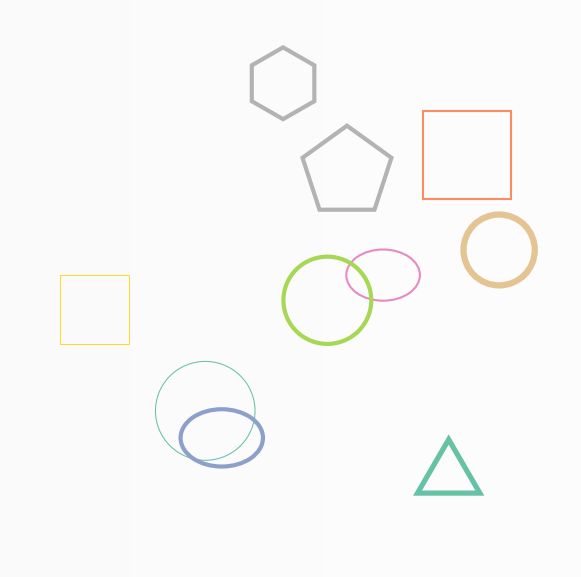[{"shape": "triangle", "thickness": 2.5, "radius": 0.31, "center": [0.772, 0.176]}, {"shape": "circle", "thickness": 0.5, "radius": 0.43, "center": [0.353, 0.288]}, {"shape": "square", "thickness": 1, "radius": 0.38, "center": [0.803, 0.73]}, {"shape": "oval", "thickness": 2, "radius": 0.35, "center": [0.382, 0.241]}, {"shape": "oval", "thickness": 1, "radius": 0.32, "center": [0.659, 0.523]}, {"shape": "circle", "thickness": 2, "radius": 0.38, "center": [0.563, 0.479]}, {"shape": "square", "thickness": 0.5, "radius": 0.3, "center": [0.162, 0.464]}, {"shape": "circle", "thickness": 3, "radius": 0.31, "center": [0.859, 0.566]}, {"shape": "hexagon", "thickness": 2, "radius": 0.31, "center": [0.487, 0.855]}, {"shape": "pentagon", "thickness": 2, "radius": 0.4, "center": [0.597, 0.701]}]